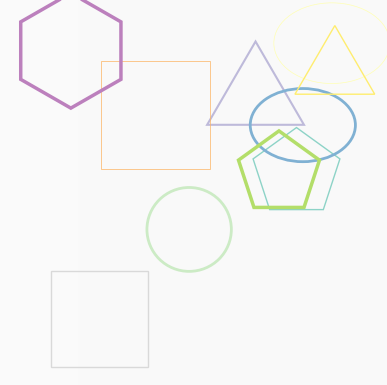[{"shape": "pentagon", "thickness": 1, "radius": 0.59, "center": [0.765, 0.551]}, {"shape": "oval", "thickness": 0.5, "radius": 0.75, "center": [0.856, 0.888]}, {"shape": "triangle", "thickness": 1.5, "radius": 0.72, "center": [0.659, 0.748]}, {"shape": "oval", "thickness": 2, "radius": 0.68, "center": [0.781, 0.675]}, {"shape": "square", "thickness": 0.5, "radius": 0.7, "center": [0.402, 0.701]}, {"shape": "pentagon", "thickness": 2.5, "radius": 0.55, "center": [0.72, 0.55]}, {"shape": "square", "thickness": 1, "radius": 0.62, "center": [0.257, 0.172]}, {"shape": "hexagon", "thickness": 2.5, "radius": 0.75, "center": [0.183, 0.869]}, {"shape": "circle", "thickness": 2, "radius": 0.54, "center": [0.488, 0.404]}, {"shape": "triangle", "thickness": 1, "radius": 0.59, "center": [0.864, 0.815]}]